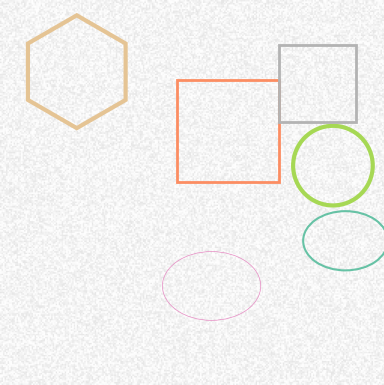[{"shape": "oval", "thickness": 1.5, "radius": 0.55, "center": [0.897, 0.375]}, {"shape": "square", "thickness": 2, "radius": 0.66, "center": [0.592, 0.66]}, {"shape": "oval", "thickness": 0.5, "radius": 0.64, "center": [0.55, 0.257]}, {"shape": "circle", "thickness": 3, "radius": 0.52, "center": [0.865, 0.57]}, {"shape": "hexagon", "thickness": 3, "radius": 0.73, "center": [0.199, 0.814]}, {"shape": "square", "thickness": 2, "radius": 0.5, "center": [0.824, 0.784]}]